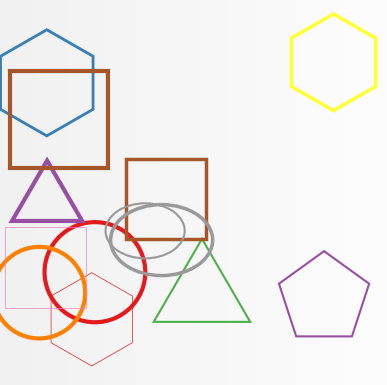[{"shape": "circle", "thickness": 3, "radius": 0.65, "center": [0.245, 0.293]}, {"shape": "hexagon", "thickness": 0.5, "radius": 0.61, "center": [0.237, 0.171]}, {"shape": "hexagon", "thickness": 2, "radius": 0.69, "center": [0.121, 0.785]}, {"shape": "triangle", "thickness": 1.5, "radius": 0.72, "center": [0.521, 0.236]}, {"shape": "triangle", "thickness": 3, "radius": 0.52, "center": [0.122, 0.478]}, {"shape": "pentagon", "thickness": 1.5, "radius": 0.61, "center": [0.836, 0.225]}, {"shape": "circle", "thickness": 3, "radius": 0.59, "center": [0.101, 0.24]}, {"shape": "hexagon", "thickness": 2.5, "radius": 0.63, "center": [0.861, 0.838]}, {"shape": "square", "thickness": 2.5, "radius": 0.52, "center": [0.429, 0.483]}, {"shape": "square", "thickness": 3, "radius": 0.63, "center": [0.153, 0.69]}, {"shape": "square", "thickness": 0.5, "radius": 0.53, "center": [0.117, 0.305]}, {"shape": "oval", "thickness": 2.5, "radius": 0.66, "center": [0.417, 0.376]}, {"shape": "oval", "thickness": 1.5, "radius": 0.51, "center": [0.375, 0.4]}]